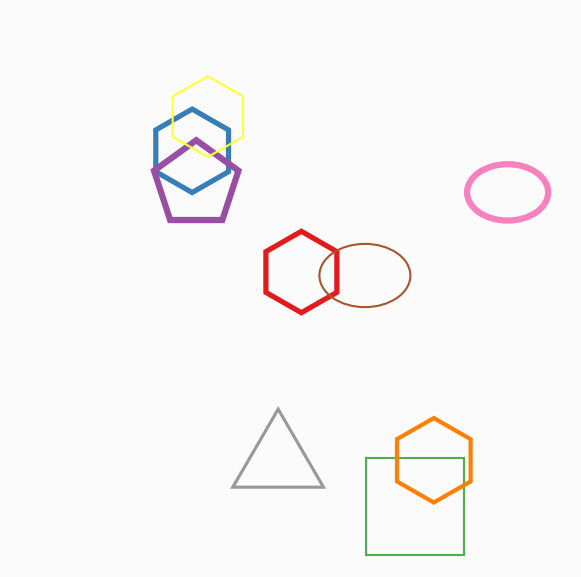[{"shape": "hexagon", "thickness": 2.5, "radius": 0.35, "center": [0.518, 0.528]}, {"shape": "hexagon", "thickness": 2.5, "radius": 0.36, "center": [0.331, 0.738]}, {"shape": "square", "thickness": 1, "radius": 0.42, "center": [0.714, 0.122]}, {"shape": "pentagon", "thickness": 3, "radius": 0.38, "center": [0.338, 0.68]}, {"shape": "hexagon", "thickness": 2, "radius": 0.37, "center": [0.746, 0.202]}, {"shape": "hexagon", "thickness": 1, "radius": 0.35, "center": [0.358, 0.797]}, {"shape": "oval", "thickness": 1, "radius": 0.39, "center": [0.628, 0.522]}, {"shape": "oval", "thickness": 3, "radius": 0.35, "center": [0.873, 0.666]}, {"shape": "triangle", "thickness": 1.5, "radius": 0.45, "center": [0.479, 0.201]}]